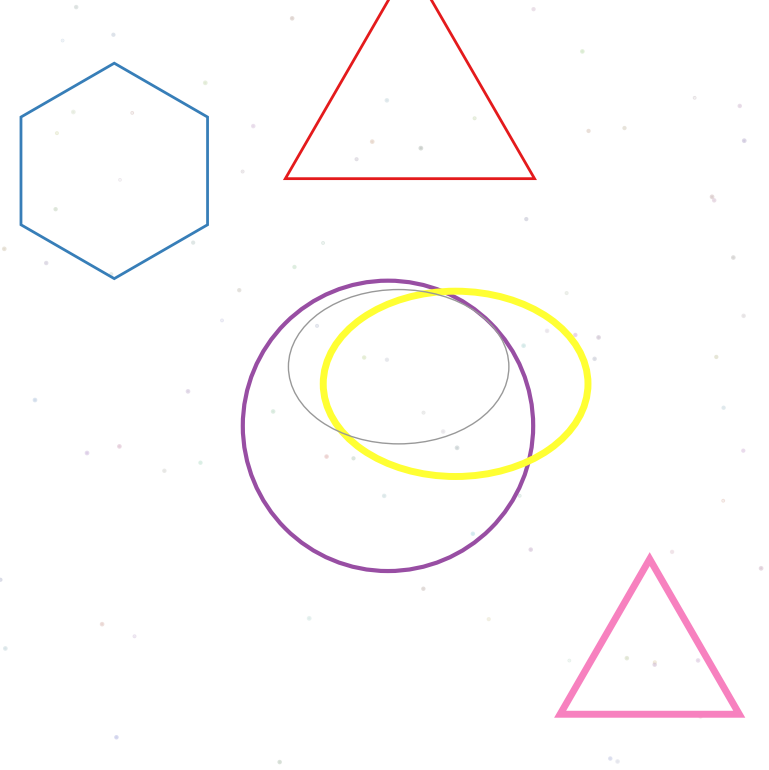[{"shape": "triangle", "thickness": 1, "radius": 0.93, "center": [0.532, 0.861]}, {"shape": "hexagon", "thickness": 1, "radius": 0.7, "center": [0.148, 0.778]}, {"shape": "circle", "thickness": 1.5, "radius": 0.94, "center": [0.504, 0.447]}, {"shape": "oval", "thickness": 2.5, "radius": 0.86, "center": [0.592, 0.501]}, {"shape": "triangle", "thickness": 2.5, "radius": 0.67, "center": [0.844, 0.14]}, {"shape": "oval", "thickness": 0.5, "radius": 0.72, "center": [0.518, 0.524]}]